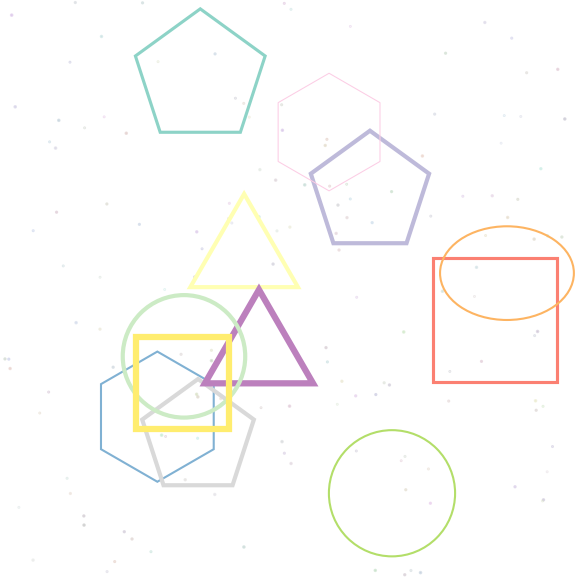[{"shape": "pentagon", "thickness": 1.5, "radius": 0.59, "center": [0.347, 0.866]}, {"shape": "triangle", "thickness": 2, "radius": 0.54, "center": [0.423, 0.556]}, {"shape": "pentagon", "thickness": 2, "radius": 0.54, "center": [0.641, 0.665]}, {"shape": "square", "thickness": 1.5, "radius": 0.54, "center": [0.856, 0.444]}, {"shape": "hexagon", "thickness": 1, "radius": 0.56, "center": [0.272, 0.278]}, {"shape": "oval", "thickness": 1, "radius": 0.58, "center": [0.878, 0.526]}, {"shape": "circle", "thickness": 1, "radius": 0.55, "center": [0.679, 0.145]}, {"shape": "hexagon", "thickness": 0.5, "radius": 0.51, "center": [0.57, 0.77]}, {"shape": "pentagon", "thickness": 2, "radius": 0.51, "center": [0.343, 0.241]}, {"shape": "triangle", "thickness": 3, "radius": 0.54, "center": [0.448, 0.389]}, {"shape": "circle", "thickness": 2, "radius": 0.53, "center": [0.319, 0.382]}, {"shape": "square", "thickness": 3, "radius": 0.4, "center": [0.316, 0.336]}]